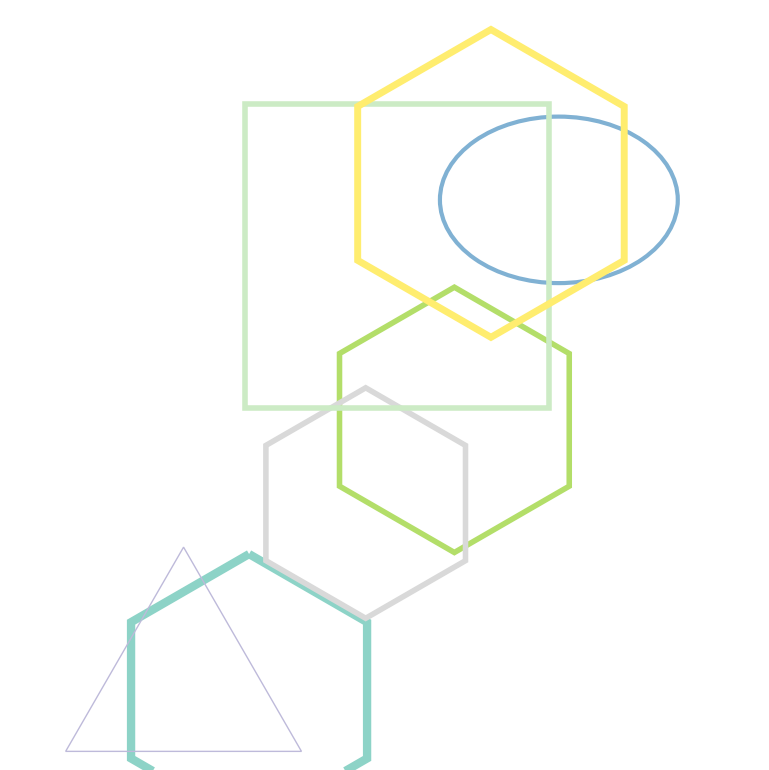[{"shape": "hexagon", "thickness": 3, "radius": 0.88, "center": [0.323, 0.103]}, {"shape": "triangle", "thickness": 0.5, "radius": 0.88, "center": [0.238, 0.113]}, {"shape": "oval", "thickness": 1.5, "radius": 0.77, "center": [0.726, 0.74]}, {"shape": "hexagon", "thickness": 2, "radius": 0.86, "center": [0.59, 0.455]}, {"shape": "hexagon", "thickness": 2, "radius": 0.75, "center": [0.475, 0.347]}, {"shape": "square", "thickness": 2, "radius": 0.99, "center": [0.516, 0.668]}, {"shape": "hexagon", "thickness": 2.5, "radius": 1.0, "center": [0.638, 0.762]}]